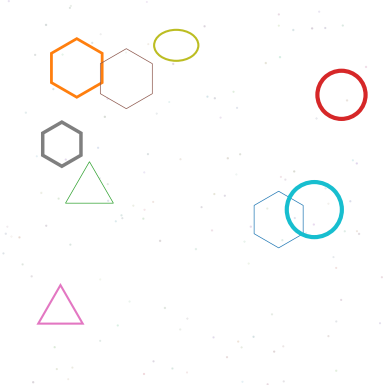[{"shape": "hexagon", "thickness": 0.5, "radius": 0.37, "center": [0.724, 0.43]}, {"shape": "hexagon", "thickness": 2, "radius": 0.38, "center": [0.199, 0.824]}, {"shape": "triangle", "thickness": 0.5, "radius": 0.36, "center": [0.232, 0.508]}, {"shape": "circle", "thickness": 3, "radius": 0.31, "center": [0.887, 0.754]}, {"shape": "hexagon", "thickness": 0.5, "radius": 0.39, "center": [0.328, 0.796]}, {"shape": "triangle", "thickness": 1.5, "radius": 0.33, "center": [0.157, 0.193]}, {"shape": "hexagon", "thickness": 2.5, "radius": 0.29, "center": [0.161, 0.625]}, {"shape": "oval", "thickness": 1.5, "radius": 0.29, "center": [0.458, 0.882]}, {"shape": "circle", "thickness": 3, "radius": 0.36, "center": [0.816, 0.456]}]